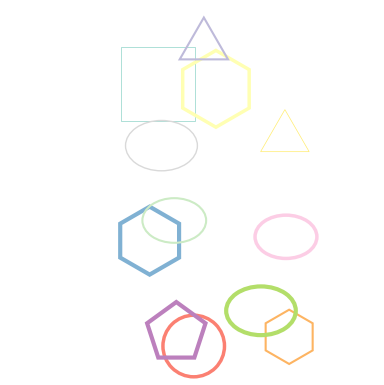[{"shape": "square", "thickness": 0.5, "radius": 0.48, "center": [0.411, 0.782]}, {"shape": "hexagon", "thickness": 2.5, "radius": 0.5, "center": [0.561, 0.769]}, {"shape": "triangle", "thickness": 1.5, "radius": 0.36, "center": [0.529, 0.882]}, {"shape": "circle", "thickness": 2.5, "radius": 0.4, "center": [0.503, 0.101]}, {"shape": "hexagon", "thickness": 3, "radius": 0.44, "center": [0.389, 0.375]}, {"shape": "hexagon", "thickness": 1.5, "radius": 0.35, "center": [0.751, 0.125]}, {"shape": "oval", "thickness": 3, "radius": 0.45, "center": [0.678, 0.193]}, {"shape": "oval", "thickness": 2.5, "radius": 0.4, "center": [0.743, 0.385]}, {"shape": "oval", "thickness": 1, "radius": 0.47, "center": [0.419, 0.622]}, {"shape": "pentagon", "thickness": 3, "radius": 0.4, "center": [0.458, 0.136]}, {"shape": "oval", "thickness": 1.5, "radius": 0.41, "center": [0.453, 0.427]}, {"shape": "triangle", "thickness": 0.5, "radius": 0.36, "center": [0.74, 0.642]}]